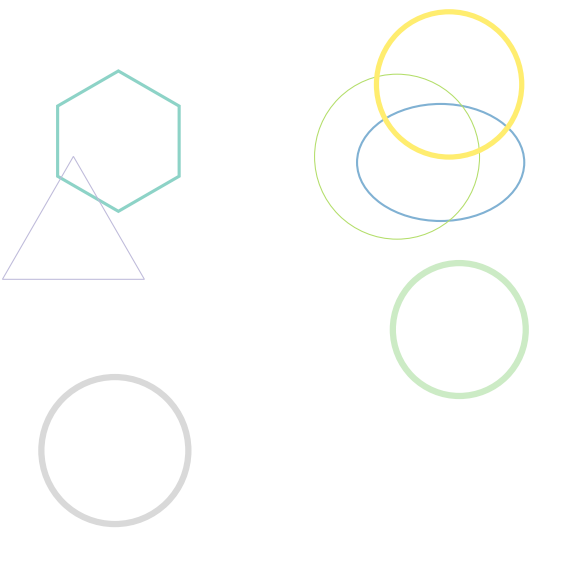[{"shape": "hexagon", "thickness": 1.5, "radius": 0.61, "center": [0.205, 0.755]}, {"shape": "triangle", "thickness": 0.5, "radius": 0.71, "center": [0.127, 0.586]}, {"shape": "oval", "thickness": 1, "radius": 0.72, "center": [0.763, 0.718]}, {"shape": "circle", "thickness": 0.5, "radius": 0.71, "center": [0.688, 0.728]}, {"shape": "circle", "thickness": 3, "radius": 0.64, "center": [0.199, 0.219]}, {"shape": "circle", "thickness": 3, "radius": 0.58, "center": [0.795, 0.429]}, {"shape": "circle", "thickness": 2.5, "radius": 0.63, "center": [0.778, 0.853]}]